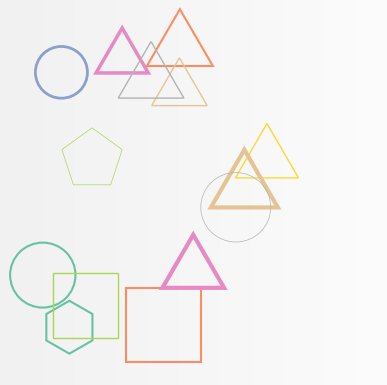[{"shape": "hexagon", "thickness": 1.5, "radius": 0.34, "center": [0.179, 0.15]}, {"shape": "circle", "thickness": 1.5, "radius": 0.42, "center": [0.11, 0.285]}, {"shape": "square", "thickness": 1.5, "radius": 0.48, "center": [0.422, 0.155]}, {"shape": "triangle", "thickness": 1.5, "radius": 0.49, "center": [0.464, 0.878]}, {"shape": "circle", "thickness": 2, "radius": 0.34, "center": [0.158, 0.812]}, {"shape": "triangle", "thickness": 3, "radius": 0.46, "center": [0.499, 0.298]}, {"shape": "triangle", "thickness": 2.5, "radius": 0.39, "center": [0.315, 0.85]}, {"shape": "pentagon", "thickness": 0.5, "radius": 0.41, "center": [0.238, 0.586]}, {"shape": "square", "thickness": 1, "radius": 0.42, "center": [0.22, 0.206]}, {"shape": "triangle", "thickness": 1, "radius": 0.47, "center": [0.689, 0.585]}, {"shape": "triangle", "thickness": 1, "radius": 0.41, "center": [0.463, 0.767]}, {"shape": "triangle", "thickness": 3, "radius": 0.5, "center": [0.631, 0.511]}, {"shape": "circle", "thickness": 0.5, "radius": 0.45, "center": [0.608, 0.462]}, {"shape": "triangle", "thickness": 1, "radius": 0.49, "center": [0.39, 0.794]}]